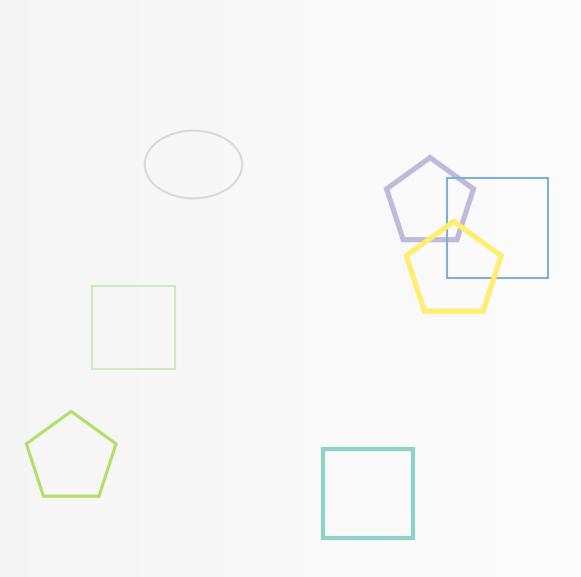[{"shape": "square", "thickness": 2, "radius": 0.39, "center": [0.633, 0.144]}, {"shape": "pentagon", "thickness": 2.5, "radius": 0.39, "center": [0.74, 0.648]}, {"shape": "square", "thickness": 1, "radius": 0.44, "center": [0.856, 0.604]}, {"shape": "pentagon", "thickness": 1.5, "radius": 0.41, "center": [0.123, 0.206]}, {"shape": "oval", "thickness": 1, "radius": 0.42, "center": [0.333, 0.714]}, {"shape": "square", "thickness": 1, "radius": 0.36, "center": [0.23, 0.432]}, {"shape": "pentagon", "thickness": 2.5, "radius": 0.43, "center": [0.781, 0.53]}]